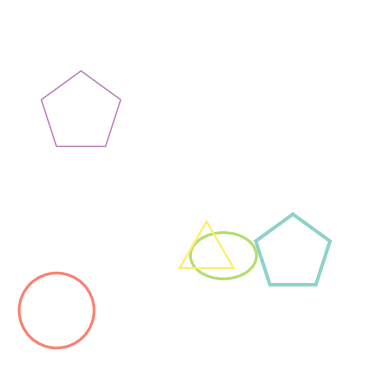[{"shape": "pentagon", "thickness": 2.5, "radius": 0.51, "center": [0.761, 0.342]}, {"shape": "circle", "thickness": 2, "radius": 0.49, "center": [0.147, 0.194]}, {"shape": "oval", "thickness": 2, "radius": 0.43, "center": [0.58, 0.336]}, {"shape": "pentagon", "thickness": 1, "radius": 0.54, "center": [0.21, 0.707]}, {"shape": "triangle", "thickness": 1.5, "radius": 0.4, "center": [0.537, 0.344]}]